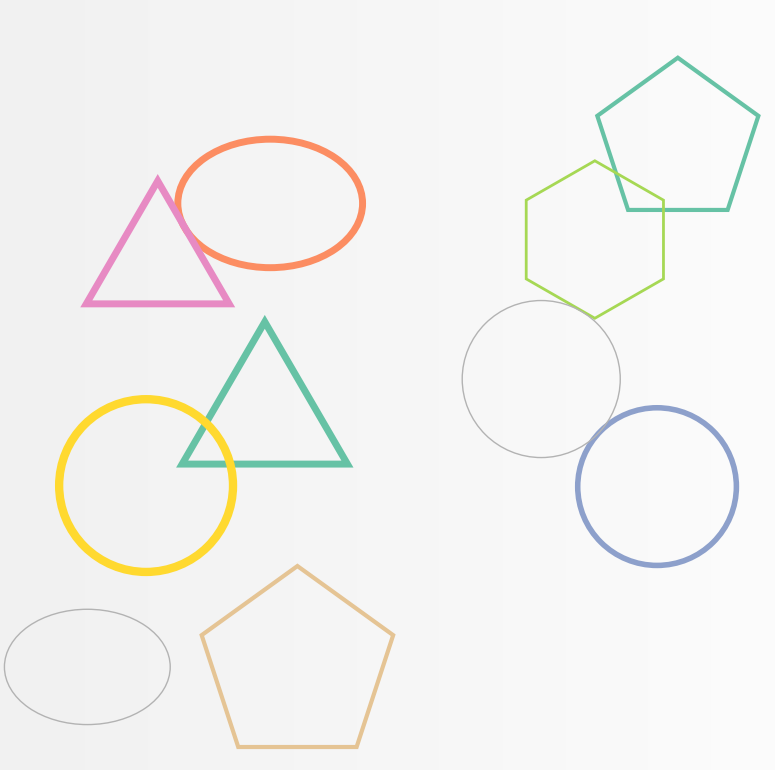[{"shape": "triangle", "thickness": 2.5, "radius": 0.62, "center": [0.342, 0.459]}, {"shape": "pentagon", "thickness": 1.5, "radius": 0.55, "center": [0.875, 0.816]}, {"shape": "oval", "thickness": 2.5, "radius": 0.6, "center": [0.349, 0.736]}, {"shape": "circle", "thickness": 2, "radius": 0.51, "center": [0.848, 0.368]}, {"shape": "triangle", "thickness": 2.5, "radius": 0.53, "center": [0.204, 0.659]}, {"shape": "hexagon", "thickness": 1, "radius": 0.51, "center": [0.768, 0.689]}, {"shape": "circle", "thickness": 3, "radius": 0.56, "center": [0.188, 0.369]}, {"shape": "pentagon", "thickness": 1.5, "radius": 0.65, "center": [0.384, 0.135]}, {"shape": "circle", "thickness": 0.5, "radius": 0.51, "center": [0.698, 0.508]}, {"shape": "oval", "thickness": 0.5, "radius": 0.53, "center": [0.113, 0.134]}]